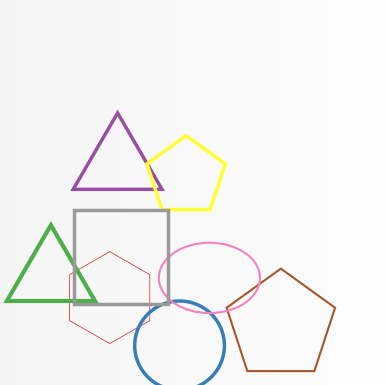[{"shape": "hexagon", "thickness": 0.5, "radius": 0.6, "center": [0.283, 0.227]}, {"shape": "circle", "thickness": 2.5, "radius": 0.58, "center": [0.463, 0.102]}, {"shape": "triangle", "thickness": 3, "radius": 0.66, "center": [0.131, 0.284]}, {"shape": "triangle", "thickness": 2.5, "radius": 0.66, "center": [0.303, 0.574]}, {"shape": "pentagon", "thickness": 2.5, "radius": 0.53, "center": [0.48, 0.542]}, {"shape": "pentagon", "thickness": 1.5, "radius": 0.74, "center": [0.725, 0.155]}, {"shape": "oval", "thickness": 1.5, "radius": 0.65, "center": [0.54, 0.278]}, {"shape": "square", "thickness": 2.5, "radius": 0.61, "center": [0.312, 0.332]}]